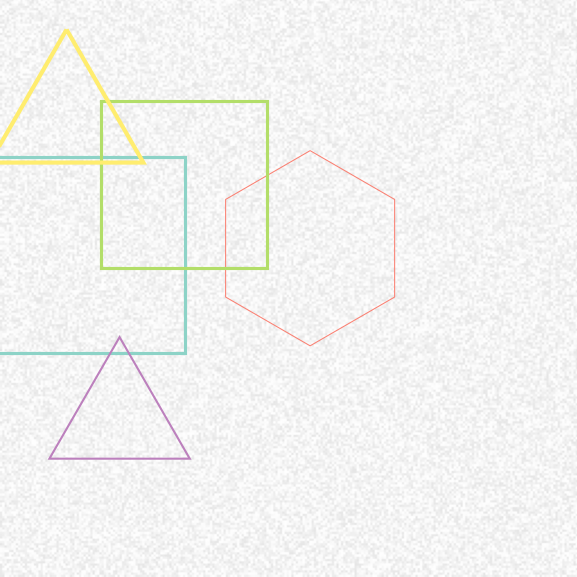[{"shape": "square", "thickness": 1.5, "radius": 0.85, "center": [0.15, 0.557]}, {"shape": "hexagon", "thickness": 0.5, "radius": 0.84, "center": [0.537, 0.569]}, {"shape": "square", "thickness": 1.5, "radius": 0.72, "center": [0.318, 0.68]}, {"shape": "triangle", "thickness": 1, "radius": 0.7, "center": [0.207, 0.275]}, {"shape": "triangle", "thickness": 2, "radius": 0.77, "center": [0.115, 0.794]}]